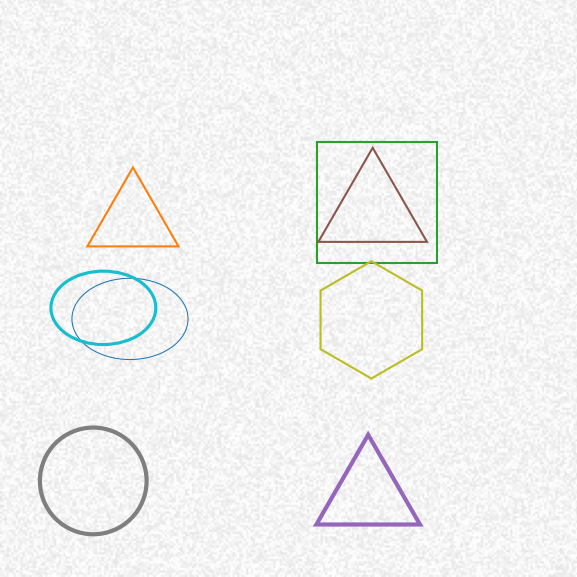[{"shape": "oval", "thickness": 0.5, "radius": 0.5, "center": [0.225, 0.447]}, {"shape": "triangle", "thickness": 1, "radius": 0.46, "center": [0.23, 0.618]}, {"shape": "square", "thickness": 1, "radius": 0.52, "center": [0.653, 0.648]}, {"shape": "triangle", "thickness": 2, "radius": 0.52, "center": [0.638, 0.143]}, {"shape": "triangle", "thickness": 1, "radius": 0.54, "center": [0.645, 0.635]}, {"shape": "circle", "thickness": 2, "radius": 0.46, "center": [0.161, 0.166]}, {"shape": "hexagon", "thickness": 1, "radius": 0.51, "center": [0.643, 0.445]}, {"shape": "oval", "thickness": 1.5, "radius": 0.45, "center": [0.179, 0.466]}]